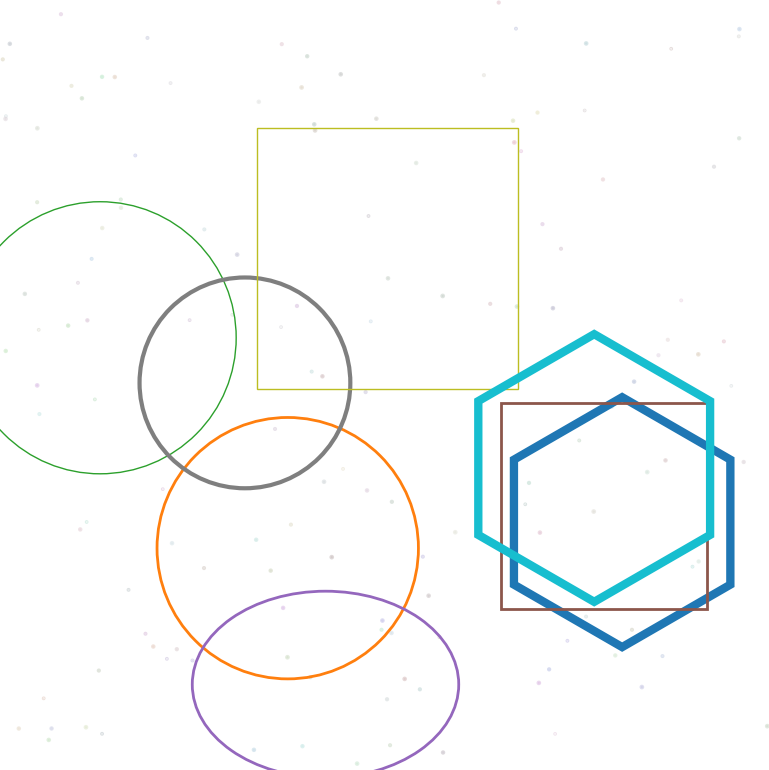[{"shape": "hexagon", "thickness": 3, "radius": 0.81, "center": [0.808, 0.322]}, {"shape": "circle", "thickness": 1, "radius": 0.85, "center": [0.374, 0.288]}, {"shape": "circle", "thickness": 0.5, "radius": 0.88, "center": [0.13, 0.561]}, {"shape": "oval", "thickness": 1, "radius": 0.87, "center": [0.423, 0.111]}, {"shape": "square", "thickness": 1, "radius": 0.67, "center": [0.784, 0.343]}, {"shape": "circle", "thickness": 1.5, "radius": 0.68, "center": [0.318, 0.503]}, {"shape": "square", "thickness": 0.5, "radius": 0.85, "center": [0.504, 0.664]}, {"shape": "hexagon", "thickness": 3, "radius": 0.87, "center": [0.772, 0.392]}]